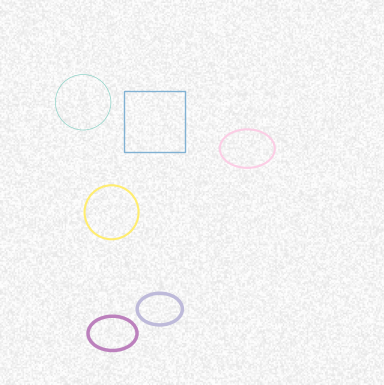[{"shape": "circle", "thickness": 0.5, "radius": 0.36, "center": [0.216, 0.734]}, {"shape": "oval", "thickness": 2.5, "radius": 0.29, "center": [0.415, 0.197]}, {"shape": "square", "thickness": 1, "radius": 0.39, "center": [0.401, 0.685]}, {"shape": "oval", "thickness": 1.5, "radius": 0.36, "center": [0.642, 0.614]}, {"shape": "oval", "thickness": 2.5, "radius": 0.32, "center": [0.292, 0.134]}, {"shape": "circle", "thickness": 1.5, "radius": 0.35, "center": [0.29, 0.449]}]